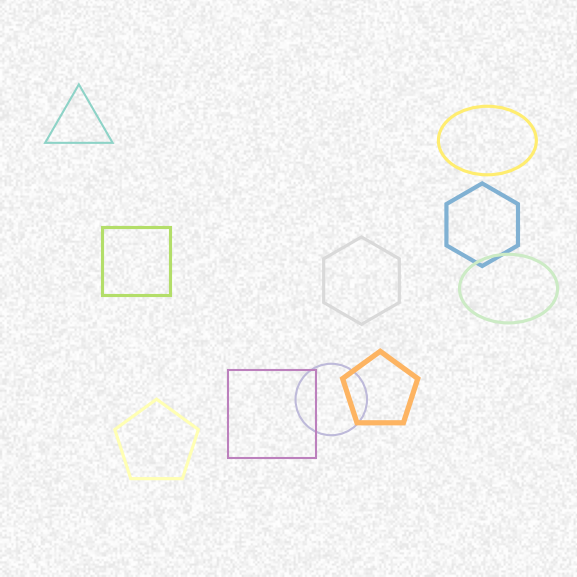[{"shape": "triangle", "thickness": 1, "radius": 0.34, "center": [0.137, 0.786]}, {"shape": "pentagon", "thickness": 1.5, "radius": 0.38, "center": [0.271, 0.232]}, {"shape": "circle", "thickness": 1, "radius": 0.31, "center": [0.574, 0.307]}, {"shape": "hexagon", "thickness": 2, "radius": 0.36, "center": [0.835, 0.61]}, {"shape": "pentagon", "thickness": 2.5, "radius": 0.34, "center": [0.658, 0.322]}, {"shape": "square", "thickness": 1.5, "radius": 0.29, "center": [0.236, 0.548]}, {"shape": "hexagon", "thickness": 1.5, "radius": 0.38, "center": [0.626, 0.513]}, {"shape": "square", "thickness": 1, "radius": 0.38, "center": [0.471, 0.282]}, {"shape": "oval", "thickness": 1.5, "radius": 0.42, "center": [0.881, 0.499]}, {"shape": "oval", "thickness": 1.5, "radius": 0.42, "center": [0.844, 0.756]}]